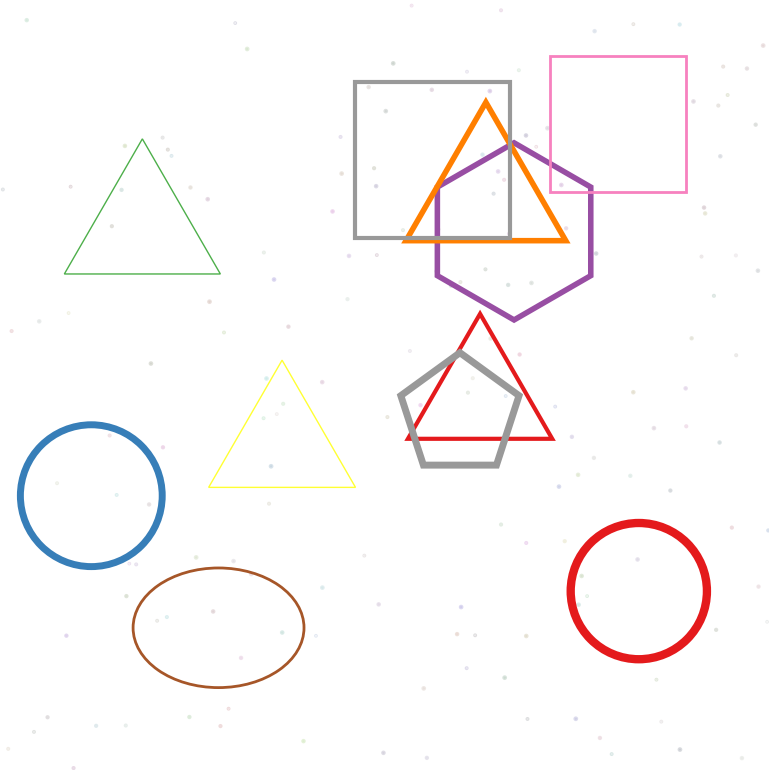[{"shape": "circle", "thickness": 3, "radius": 0.44, "center": [0.83, 0.232]}, {"shape": "triangle", "thickness": 1.5, "radius": 0.54, "center": [0.623, 0.484]}, {"shape": "circle", "thickness": 2.5, "radius": 0.46, "center": [0.119, 0.356]}, {"shape": "triangle", "thickness": 0.5, "radius": 0.58, "center": [0.185, 0.703]}, {"shape": "hexagon", "thickness": 2, "radius": 0.58, "center": [0.668, 0.7]}, {"shape": "triangle", "thickness": 2, "radius": 0.6, "center": [0.631, 0.747]}, {"shape": "triangle", "thickness": 0.5, "radius": 0.55, "center": [0.366, 0.422]}, {"shape": "oval", "thickness": 1, "radius": 0.55, "center": [0.284, 0.185]}, {"shape": "square", "thickness": 1, "radius": 0.44, "center": [0.802, 0.839]}, {"shape": "pentagon", "thickness": 2.5, "radius": 0.4, "center": [0.597, 0.461]}, {"shape": "square", "thickness": 1.5, "radius": 0.51, "center": [0.562, 0.792]}]